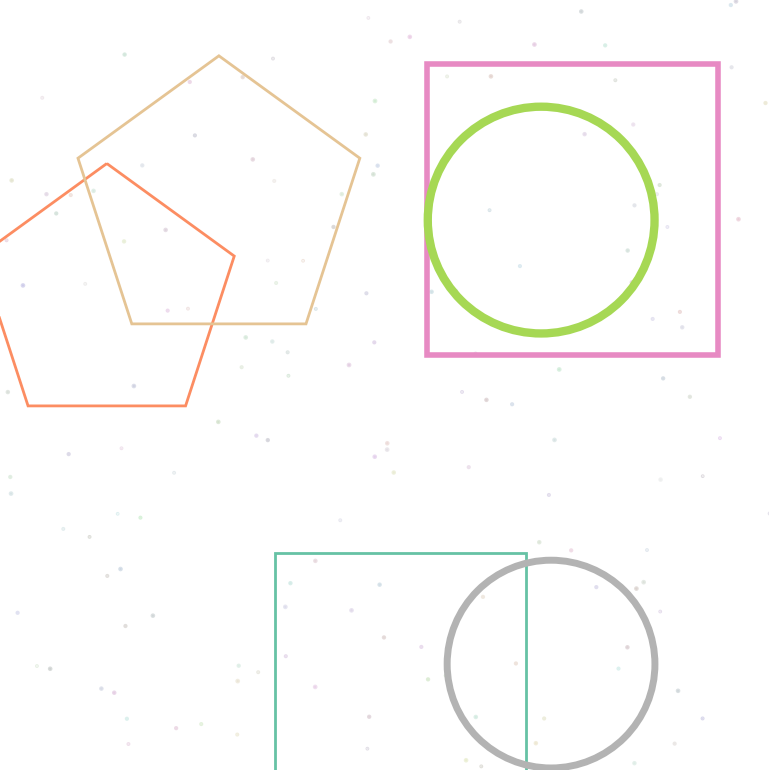[{"shape": "square", "thickness": 1, "radius": 0.81, "center": [0.52, 0.12]}, {"shape": "pentagon", "thickness": 1, "radius": 0.87, "center": [0.139, 0.614]}, {"shape": "square", "thickness": 2, "radius": 0.95, "center": [0.744, 0.728]}, {"shape": "circle", "thickness": 3, "radius": 0.74, "center": [0.703, 0.714]}, {"shape": "pentagon", "thickness": 1, "radius": 0.96, "center": [0.284, 0.735]}, {"shape": "circle", "thickness": 2.5, "radius": 0.67, "center": [0.716, 0.138]}]